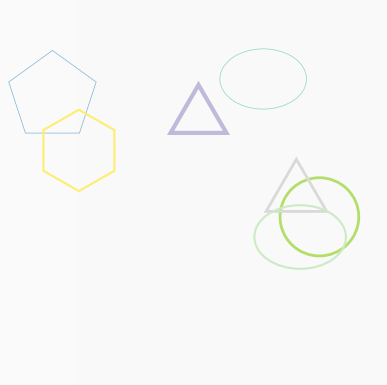[{"shape": "oval", "thickness": 0.5, "radius": 0.56, "center": [0.679, 0.795]}, {"shape": "triangle", "thickness": 3, "radius": 0.42, "center": [0.512, 0.696]}, {"shape": "pentagon", "thickness": 0.5, "radius": 0.59, "center": [0.135, 0.75]}, {"shape": "circle", "thickness": 2, "radius": 0.51, "center": [0.824, 0.437]}, {"shape": "triangle", "thickness": 2, "radius": 0.45, "center": [0.765, 0.496]}, {"shape": "oval", "thickness": 1.5, "radius": 0.59, "center": [0.775, 0.384]}, {"shape": "hexagon", "thickness": 1.5, "radius": 0.53, "center": [0.204, 0.609]}]